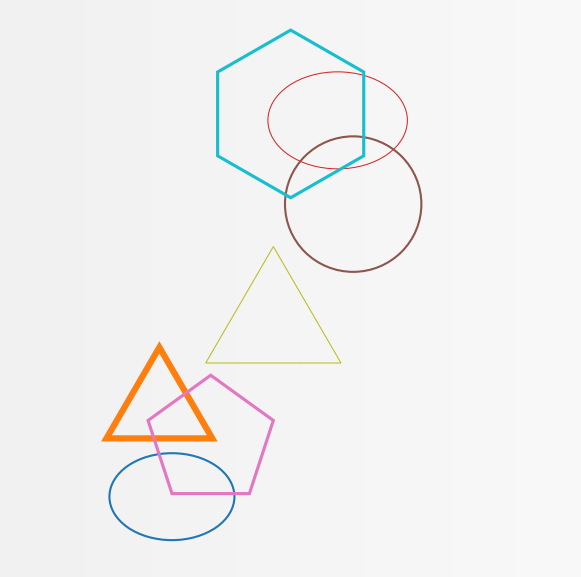[{"shape": "oval", "thickness": 1, "radius": 0.54, "center": [0.296, 0.139]}, {"shape": "triangle", "thickness": 3, "radius": 0.53, "center": [0.274, 0.293]}, {"shape": "oval", "thickness": 0.5, "radius": 0.6, "center": [0.581, 0.791]}, {"shape": "circle", "thickness": 1, "radius": 0.59, "center": [0.608, 0.646]}, {"shape": "pentagon", "thickness": 1.5, "radius": 0.57, "center": [0.362, 0.236]}, {"shape": "triangle", "thickness": 0.5, "radius": 0.67, "center": [0.47, 0.438]}, {"shape": "hexagon", "thickness": 1.5, "radius": 0.73, "center": [0.5, 0.802]}]